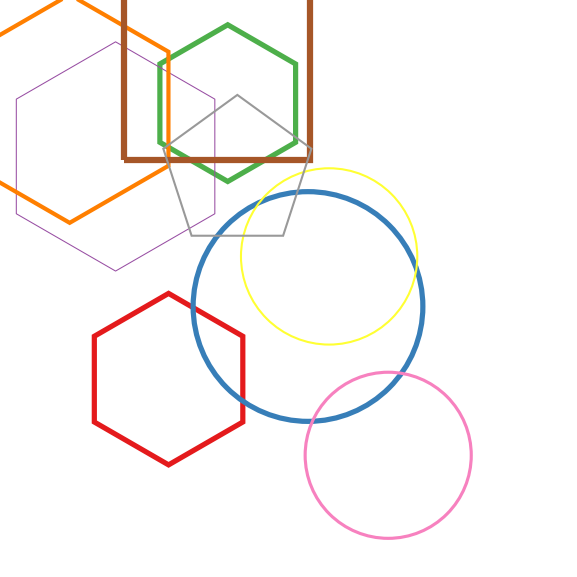[{"shape": "hexagon", "thickness": 2.5, "radius": 0.74, "center": [0.292, 0.343]}, {"shape": "circle", "thickness": 2.5, "radius": 0.99, "center": [0.533, 0.468]}, {"shape": "hexagon", "thickness": 2.5, "radius": 0.68, "center": [0.394, 0.821]}, {"shape": "hexagon", "thickness": 0.5, "radius": 0.99, "center": [0.2, 0.728]}, {"shape": "hexagon", "thickness": 2, "radius": 0.99, "center": [0.121, 0.811]}, {"shape": "circle", "thickness": 1, "radius": 0.76, "center": [0.57, 0.555]}, {"shape": "square", "thickness": 3, "radius": 0.8, "center": [0.375, 0.882]}, {"shape": "circle", "thickness": 1.5, "radius": 0.72, "center": [0.672, 0.211]}, {"shape": "pentagon", "thickness": 1, "radius": 0.67, "center": [0.411, 0.7]}]